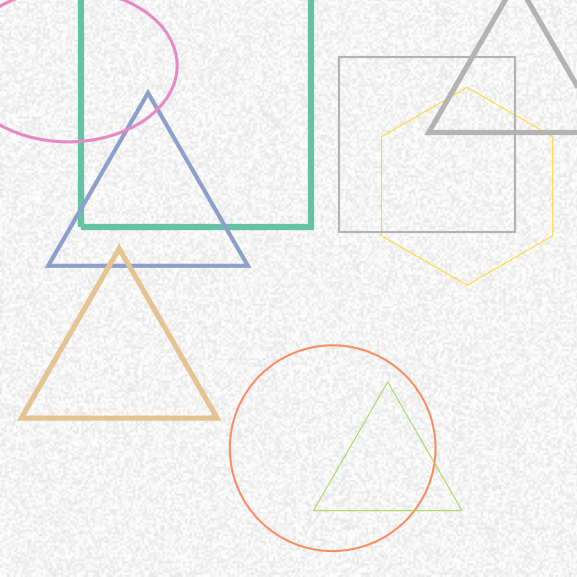[{"shape": "square", "thickness": 3, "radius": 1.0, "center": [0.339, 0.806]}, {"shape": "circle", "thickness": 1, "radius": 0.89, "center": [0.576, 0.223]}, {"shape": "triangle", "thickness": 2, "radius": 1.0, "center": [0.256, 0.639]}, {"shape": "oval", "thickness": 1.5, "radius": 0.94, "center": [0.118, 0.885]}, {"shape": "triangle", "thickness": 0.5, "radius": 0.74, "center": [0.671, 0.189]}, {"shape": "hexagon", "thickness": 0.5, "radius": 0.86, "center": [0.809, 0.677]}, {"shape": "triangle", "thickness": 2.5, "radius": 0.98, "center": [0.206, 0.373]}, {"shape": "triangle", "thickness": 2.5, "radius": 0.88, "center": [0.894, 0.857]}, {"shape": "square", "thickness": 1, "radius": 0.76, "center": [0.739, 0.749]}]